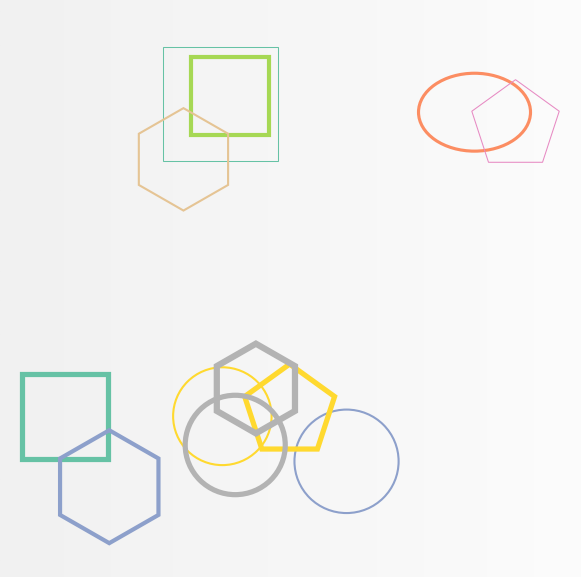[{"shape": "square", "thickness": 2.5, "radius": 0.37, "center": [0.112, 0.278]}, {"shape": "square", "thickness": 0.5, "radius": 0.49, "center": [0.379, 0.819]}, {"shape": "oval", "thickness": 1.5, "radius": 0.48, "center": [0.816, 0.805]}, {"shape": "hexagon", "thickness": 2, "radius": 0.49, "center": [0.188, 0.156]}, {"shape": "circle", "thickness": 1, "radius": 0.45, "center": [0.596, 0.2]}, {"shape": "pentagon", "thickness": 0.5, "radius": 0.4, "center": [0.887, 0.782]}, {"shape": "square", "thickness": 2, "radius": 0.34, "center": [0.396, 0.833]}, {"shape": "circle", "thickness": 1, "radius": 0.42, "center": [0.383, 0.278]}, {"shape": "pentagon", "thickness": 2.5, "radius": 0.41, "center": [0.498, 0.287]}, {"shape": "hexagon", "thickness": 1, "radius": 0.44, "center": [0.316, 0.723]}, {"shape": "hexagon", "thickness": 3, "radius": 0.39, "center": [0.44, 0.326]}, {"shape": "circle", "thickness": 2.5, "radius": 0.43, "center": [0.405, 0.229]}]